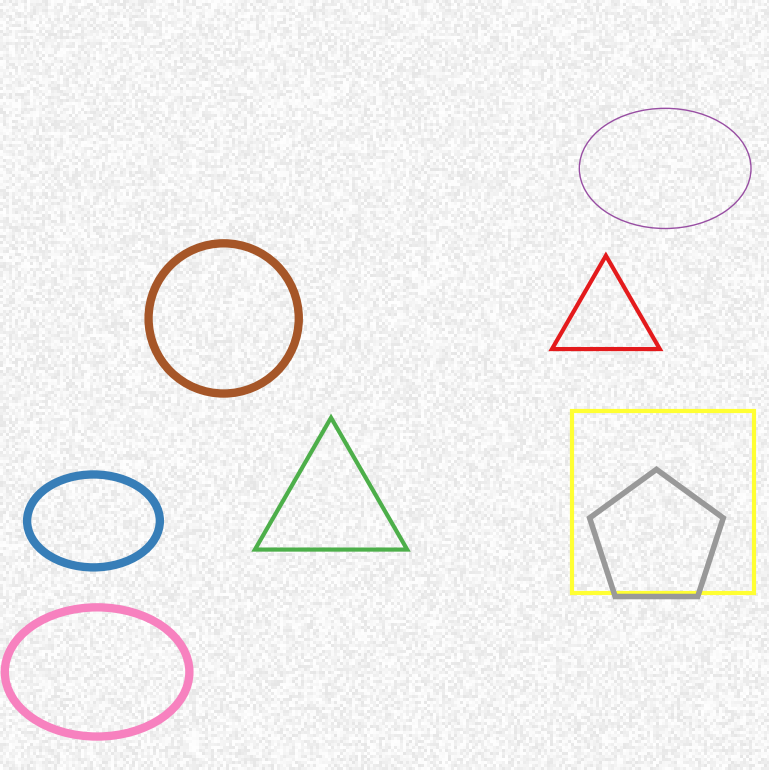[{"shape": "triangle", "thickness": 1.5, "radius": 0.4, "center": [0.787, 0.587]}, {"shape": "oval", "thickness": 3, "radius": 0.43, "center": [0.121, 0.323]}, {"shape": "triangle", "thickness": 1.5, "radius": 0.57, "center": [0.43, 0.343]}, {"shape": "oval", "thickness": 0.5, "radius": 0.56, "center": [0.864, 0.781]}, {"shape": "square", "thickness": 1.5, "radius": 0.59, "center": [0.861, 0.348]}, {"shape": "circle", "thickness": 3, "radius": 0.49, "center": [0.29, 0.586]}, {"shape": "oval", "thickness": 3, "radius": 0.6, "center": [0.126, 0.127]}, {"shape": "pentagon", "thickness": 2, "radius": 0.46, "center": [0.853, 0.299]}]